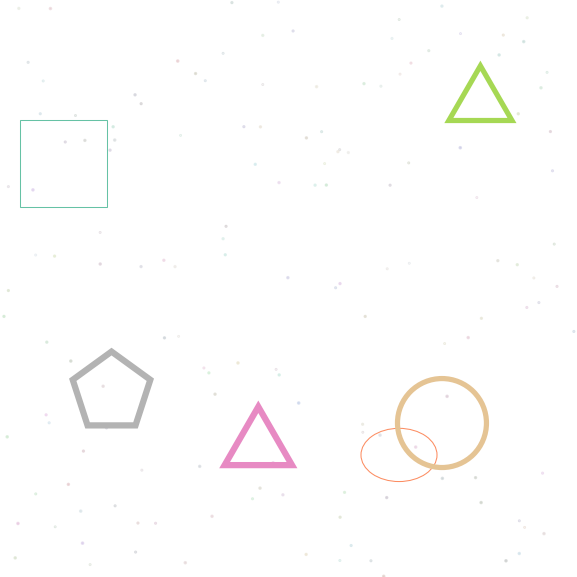[{"shape": "square", "thickness": 0.5, "radius": 0.38, "center": [0.111, 0.716]}, {"shape": "oval", "thickness": 0.5, "radius": 0.33, "center": [0.691, 0.211]}, {"shape": "triangle", "thickness": 3, "radius": 0.34, "center": [0.447, 0.227]}, {"shape": "triangle", "thickness": 2.5, "radius": 0.32, "center": [0.832, 0.822]}, {"shape": "circle", "thickness": 2.5, "radius": 0.39, "center": [0.765, 0.267]}, {"shape": "pentagon", "thickness": 3, "radius": 0.35, "center": [0.193, 0.32]}]